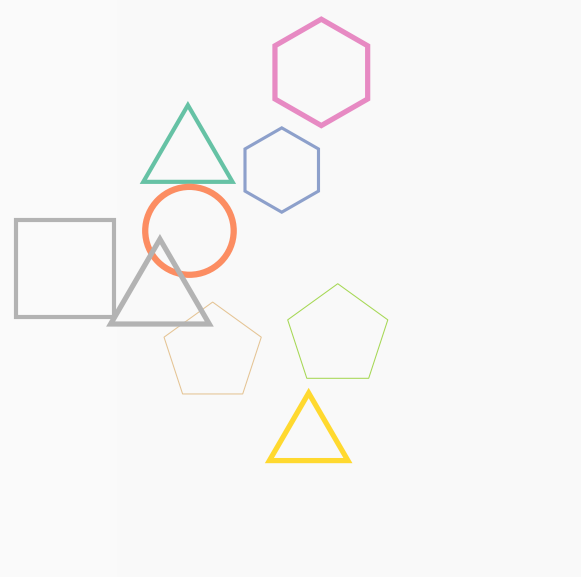[{"shape": "triangle", "thickness": 2, "radius": 0.44, "center": [0.323, 0.729]}, {"shape": "circle", "thickness": 3, "radius": 0.38, "center": [0.326, 0.599]}, {"shape": "hexagon", "thickness": 1.5, "radius": 0.36, "center": [0.485, 0.705]}, {"shape": "hexagon", "thickness": 2.5, "radius": 0.46, "center": [0.553, 0.874]}, {"shape": "pentagon", "thickness": 0.5, "radius": 0.45, "center": [0.581, 0.417]}, {"shape": "triangle", "thickness": 2.5, "radius": 0.39, "center": [0.531, 0.241]}, {"shape": "pentagon", "thickness": 0.5, "radius": 0.44, "center": [0.366, 0.388]}, {"shape": "triangle", "thickness": 2.5, "radius": 0.49, "center": [0.275, 0.487]}, {"shape": "square", "thickness": 2, "radius": 0.42, "center": [0.112, 0.534]}]